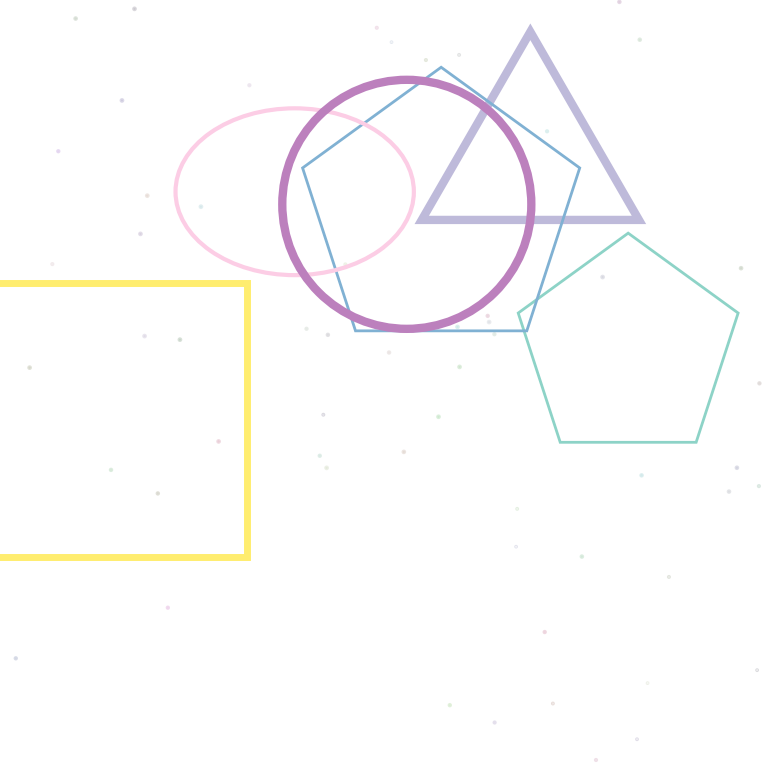[{"shape": "pentagon", "thickness": 1, "radius": 0.75, "center": [0.816, 0.547]}, {"shape": "triangle", "thickness": 3, "radius": 0.81, "center": [0.689, 0.796]}, {"shape": "pentagon", "thickness": 1, "radius": 0.95, "center": [0.573, 0.723]}, {"shape": "oval", "thickness": 1.5, "radius": 0.77, "center": [0.383, 0.751]}, {"shape": "circle", "thickness": 3, "radius": 0.81, "center": [0.528, 0.735]}, {"shape": "square", "thickness": 2.5, "radius": 0.89, "center": [0.142, 0.454]}]